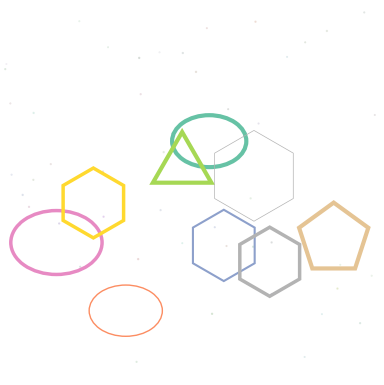[{"shape": "oval", "thickness": 3, "radius": 0.48, "center": [0.543, 0.633]}, {"shape": "oval", "thickness": 1, "radius": 0.48, "center": [0.327, 0.193]}, {"shape": "hexagon", "thickness": 1.5, "radius": 0.46, "center": [0.581, 0.363]}, {"shape": "oval", "thickness": 2.5, "radius": 0.59, "center": [0.147, 0.37]}, {"shape": "triangle", "thickness": 3, "radius": 0.44, "center": [0.473, 0.569]}, {"shape": "hexagon", "thickness": 2.5, "radius": 0.45, "center": [0.242, 0.473]}, {"shape": "pentagon", "thickness": 3, "radius": 0.47, "center": [0.867, 0.379]}, {"shape": "hexagon", "thickness": 2.5, "radius": 0.45, "center": [0.701, 0.32]}, {"shape": "hexagon", "thickness": 0.5, "radius": 0.59, "center": [0.66, 0.543]}]